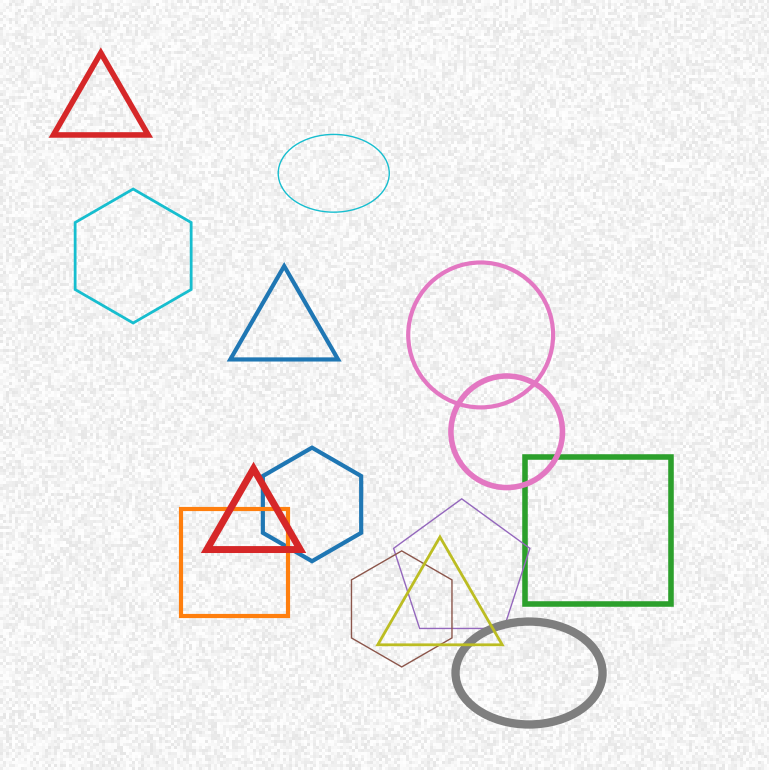[{"shape": "triangle", "thickness": 1.5, "radius": 0.4, "center": [0.369, 0.574]}, {"shape": "hexagon", "thickness": 1.5, "radius": 0.37, "center": [0.405, 0.345]}, {"shape": "square", "thickness": 1.5, "radius": 0.35, "center": [0.304, 0.269]}, {"shape": "square", "thickness": 2, "radius": 0.48, "center": [0.777, 0.311]}, {"shape": "triangle", "thickness": 2, "radius": 0.36, "center": [0.131, 0.86]}, {"shape": "triangle", "thickness": 2.5, "radius": 0.35, "center": [0.329, 0.321]}, {"shape": "pentagon", "thickness": 0.5, "radius": 0.47, "center": [0.6, 0.259]}, {"shape": "hexagon", "thickness": 0.5, "radius": 0.38, "center": [0.522, 0.209]}, {"shape": "circle", "thickness": 2, "radius": 0.36, "center": [0.658, 0.439]}, {"shape": "circle", "thickness": 1.5, "radius": 0.47, "center": [0.624, 0.565]}, {"shape": "oval", "thickness": 3, "radius": 0.48, "center": [0.687, 0.126]}, {"shape": "triangle", "thickness": 1, "radius": 0.47, "center": [0.571, 0.209]}, {"shape": "hexagon", "thickness": 1, "radius": 0.43, "center": [0.173, 0.668]}, {"shape": "oval", "thickness": 0.5, "radius": 0.36, "center": [0.433, 0.775]}]